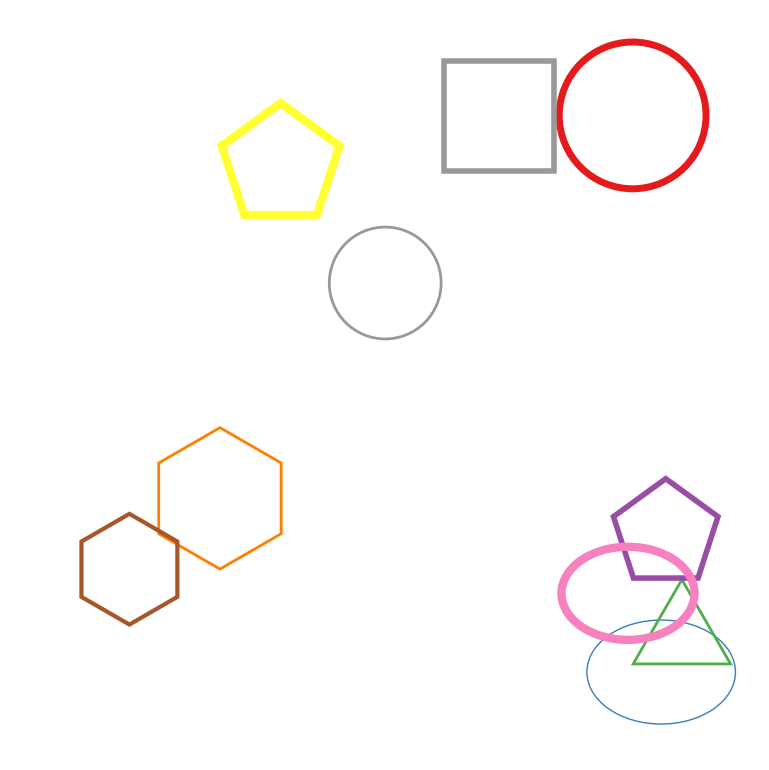[{"shape": "circle", "thickness": 2.5, "radius": 0.48, "center": [0.822, 0.85]}, {"shape": "oval", "thickness": 0.5, "radius": 0.48, "center": [0.859, 0.127]}, {"shape": "triangle", "thickness": 1, "radius": 0.36, "center": [0.886, 0.174]}, {"shape": "pentagon", "thickness": 2, "radius": 0.36, "center": [0.865, 0.307]}, {"shape": "hexagon", "thickness": 1, "radius": 0.46, "center": [0.286, 0.353]}, {"shape": "pentagon", "thickness": 3, "radius": 0.4, "center": [0.364, 0.786]}, {"shape": "hexagon", "thickness": 1.5, "radius": 0.36, "center": [0.168, 0.261]}, {"shape": "oval", "thickness": 3, "radius": 0.43, "center": [0.816, 0.229]}, {"shape": "square", "thickness": 2, "radius": 0.36, "center": [0.648, 0.85]}, {"shape": "circle", "thickness": 1, "radius": 0.36, "center": [0.5, 0.632]}]